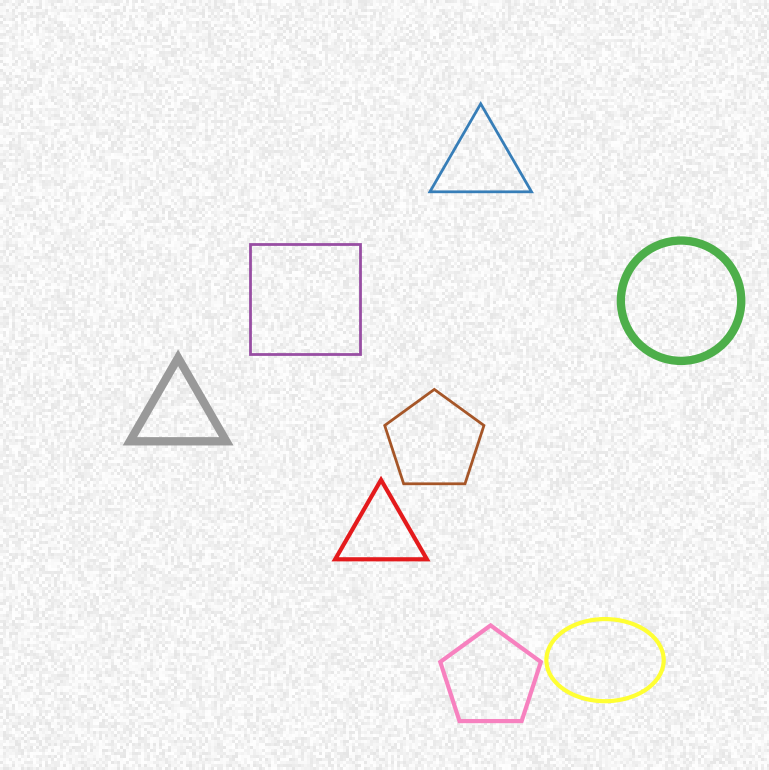[{"shape": "triangle", "thickness": 1.5, "radius": 0.34, "center": [0.495, 0.308]}, {"shape": "triangle", "thickness": 1, "radius": 0.38, "center": [0.624, 0.789]}, {"shape": "circle", "thickness": 3, "radius": 0.39, "center": [0.885, 0.609]}, {"shape": "square", "thickness": 1, "radius": 0.36, "center": [0.396, 0.612]}, {"shape": "oval", "thickness": 1.5, "radius": 0.38, "center": [0.786, 0.143]}, {"shape": "pentagon", "thickness": 1, "radius": 0.34, "center": [0.564, 0.427]}, {"shape": "pentagon", "thickness": 1.5, "radius": 0.34, "center": [0.637, 0.119]}, {"shape": "triangle", "thickness": 3, "radius": 0.36, "center": [0.231, 0.463]}]